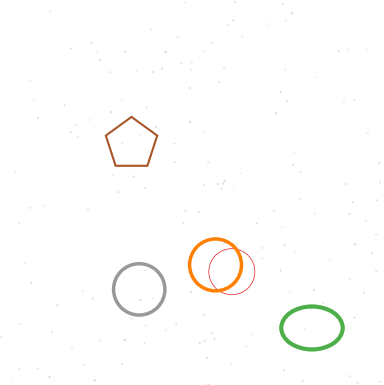[{"shape": "circle", "thickness": 0.5, "radius": 0.3, "center": [0.602, 0.294]}, {"shape": "oval", "thickness": 3, "radius": 0.4, "center": [0.81, 0.148]}, {"shape": "circle", "thickness": 2.5, "radius": 0.34, "center": [0.56, 0.312]}, {"shape": "pentagon", "thickness": 1.5, "radius": 0.35, "center": [0.342, 0.626]}, {"shape": "circle", "thickness": 2.5, "radius": 0.33, "center": [0.362, 0.248]}]